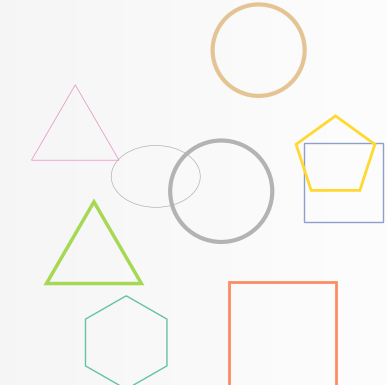[{"shape": "hexagon", "thickness": 1, "radius": 0.61, "center": [0.326, 0.11]}, {"shape": "square", "thickness": 2, "radius": 0.69, "center": [0.73, 0.13]}, {"shape": "square", "thickness": 1, "radius": 0.51, "center": [0.887, 0.527]}, {"shape": "triangle", "thickness": 0.5, "radius": 0.65, "center": [0.194, 0.649]}, {"shape": "triangle", "thickness": 2.5, "radius": 0.71, "center": [0.242, 0.334]}, {"shape": "pentagon", "thickness": 2, "radius": 0.53, "center": [0.866, 0.592]}, {"shape": "circle", "thickness": 3, "radius": 0.59, "center": [0.667, 0.87]}, {"shape": "oval", "thickness": 0.5, "radius": 0.57, "center": [0.402, 0.542]}, {"shape": "circle", "thickness": 3, "radius": 0.66, "center": [0.571, 0.503]}]